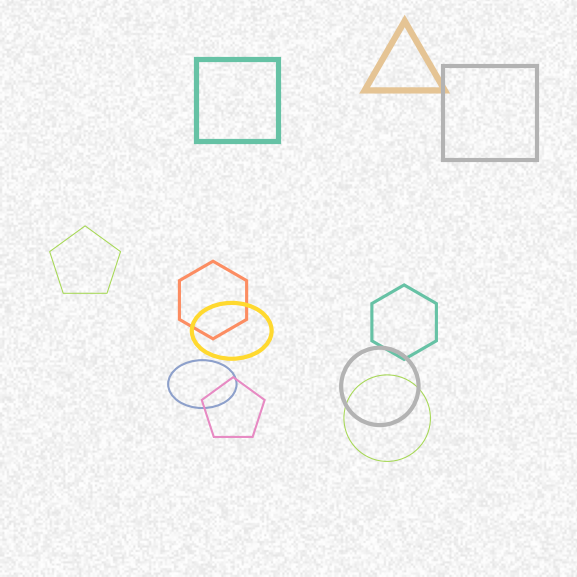[{"shape": "hexagon", "thickness": 1.5, "radius": 0.32, "center": [0.7, 0.441]}, {"shape": "square", "thickness": 2.5, "radius": 0.35, "center": [0.41, 0.825]}, {"shape": "hexagon", "thickness": 1.5, "radius": 0.34, "center": [0.369, 0.48]}, {"shape": "oval", "thickness": 1, "radius": 0.3, "center": [0.35, 0.334]}, {"shape": "pentagon", "thickness": 1, "radius": 0.29, "center": [0.404, 0.289]}, {"shape": "circle", "thickness": 0.5, "radius": 0.37, "center": [0.67, 0.275]}, {"shape": "pentagon", "thickness": 0.5, "radius": 0.32, "center": [0.147, 0.543]}, {"shape": "oval", "thickness": 2, "radius": 0.35, "center": [0.401, 0.426]}, {"shape": "triangle", "thickness": 3, "radius": 0.4, "center": [0.701, 0.883]}, {"shape": "circle", "thickness": 2, "radius": 0.34, "center": [0.658, 0.33]}, {"shape": "square", "thickness": 2, "radius": 0.41, "center": [0.849, 0.804]}]